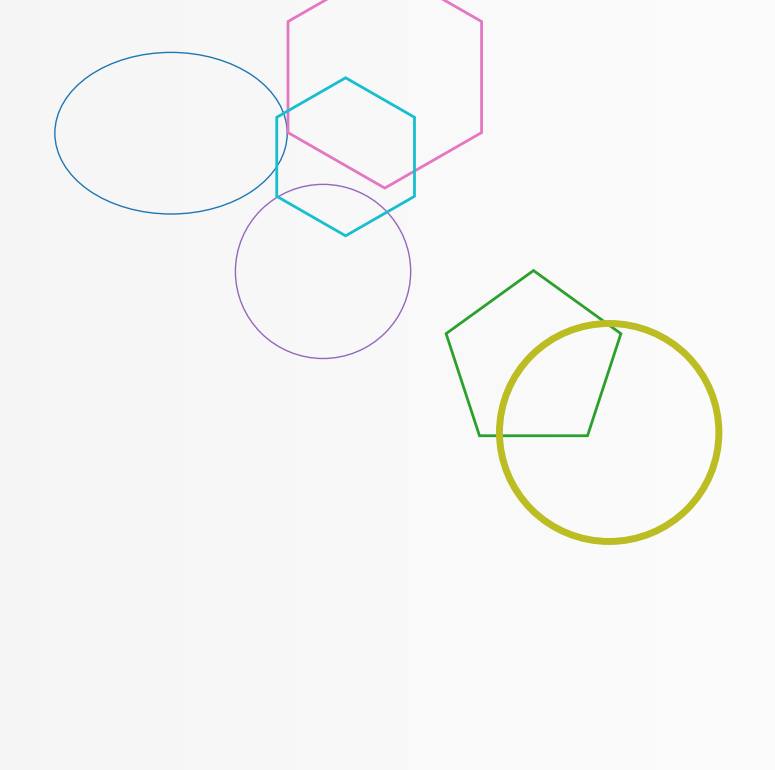[{"shape": "oval", "thickness": 0.5, "radius": 0.75, "center": [0.221, 0.827]}, {"shape": "pentagon", "thickness": 1, "radius": 0.59, "center": [0.688, 0.53]}, {"shape": "circle", "thickness": 0.5, "radius": 0.57, "center": [0.417, 0.647]}, {"shape": "hexagon", "thickness": 1, "radius": 0.72, "center": [0.497, 0.9]}, {"shape": "circle", "thickness": 2.5, "radius": 0.71, "center": [0.786, 0.438]}, {"shape": "hexagon", "thickness": 1, "radius": 0.51, "center": [0.446, 0.796]}]